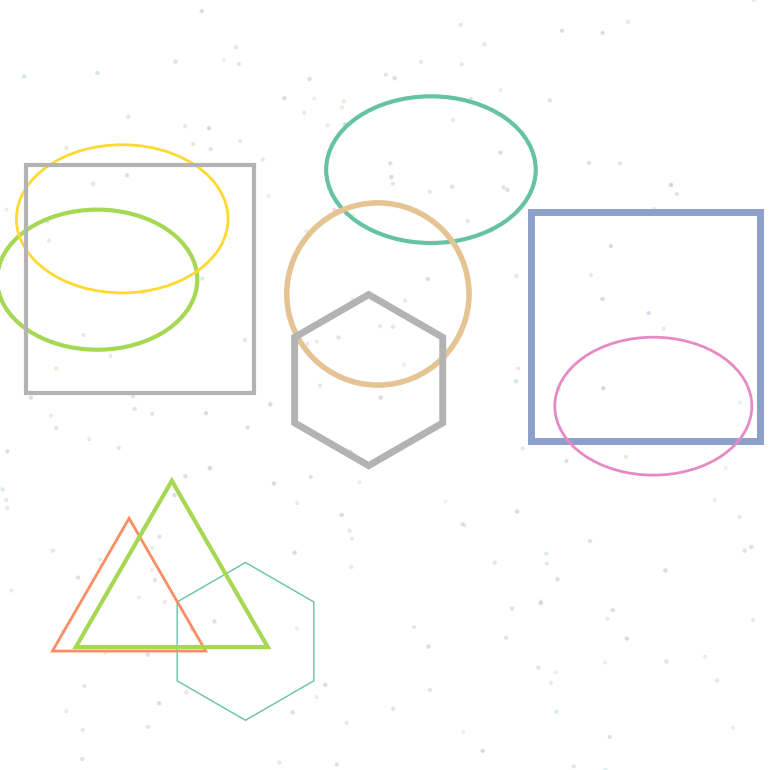[{"shape": "hexagon", "thickness": 0.5, "radius": 0.51, "center": [0.319, 0.167]}, {"shape": "oval", "thickness": 1.5, "radius": 0.68, "center": [0.56, 0.78]}, {"shape": "triangle", "thickness": 1, "radius": 0.57, "center": [0.168, 0.212]}, {"shape": "square", "thickness": 2.5, "radius": 0.74, "center": [0.838, 0.576]}, {"shape": "oval", "thickness": 1, "radius": 0.64, "center": [0.848, 0.472]}, {"shape": "oval", "thickness": 1.5, "radius": 0.65, "center": [0.126, 0.637]}, {"shape": "triangle", "thickness": 1.5, "radius": 0.72, "center": [0.223, 0.232]}, {"shape": "oval", "thickness": 1, "radius": 0.69, "center": [0.159, 0.716]}, {"shape": "circle", "thickness": 2, "radius": 0.59, "center": [0.491, 0.618]}, {"shape": "square", "thickness": 1.5, "radius": 0.74, "center": [0.182, 0.638]}, {"shape": "hexagon", "thickness": 2.5, "radius": 0.56, "center": [0.479, 0.506]}]